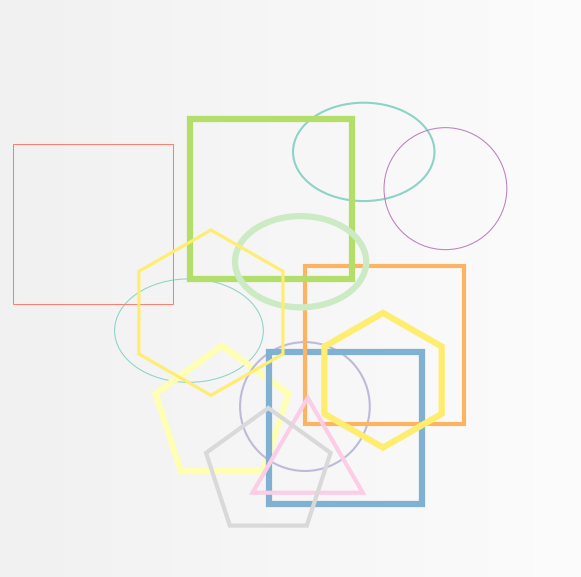[{"shape": "oval", "thickness": 0.5, "radius": 0.64, "center": [0.325, 0.427]}, {"shape": "oval", "thickness": 1, "radius": 0.61, "center": [0.626, 0.736]}, {"shape": "pentagon", "thickness": 3, "radius": 0.6, "center": [0.382, 0.28]}, {"shape": "circle", "thickness": 1, "radius": 0.56, "center": [0.525, 0.295]}, {"shape": "square", "thickness": 0.5, "radius": 0.69, "center": [0.16, 0.612]}, {"shape": "square", "thickness": 3, "radius": 0.66, "center": [0.594, 0.258]}, {"shape": "square", "thickness": 2, "radius": 0.68, "center": [0.661, 0.402]}, {"shape": "square", "thickness": 3, "radius": 0.69, "center": [0.466, 0.654]}, {"shape": "triangle", "thickness": 2, "radius": 0.55, "center": [0.529, 0.201]}, {"shape": "pentagon", "thickness": 2, "radius": 0.56, "center": [0.462, 0.18]}, {"shape": "circle", "thickness": 0.5, "radius": 0.53, "center": [0.766, 0.672]}, {"shape": "oval", "thickness": 3, "radius": 0.56, "center": [0.517, 0.546]}, {"shape": "hexagon", "thickness": 1.5, "radius": 0.72, "center": [0.363, 0.458]}, {"shape": "hexagon", "thickness": 3, "radius": 0.58, "center": [0.659, 0.341]}]